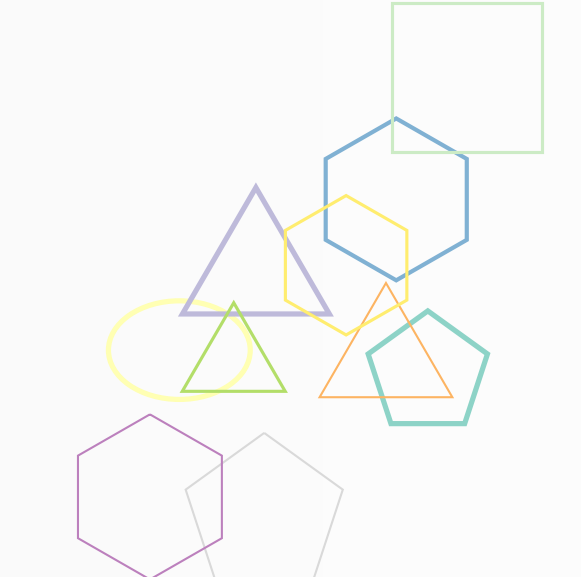[{"shape": "pentagon", "thickness": 2.5, "radius": 0.54, "center": [0.736, 0.353]}, {"shape": "oval", "thickness": 2.5, "radius": 0.61, "center": [0.309, 0.393]}, {"shape": "triangle", "thickness": 2.5, "radius": 0.73, "center": [0.44, 0.528]}, {"shape": "hexagon", "thickness": 2, "radius": 0.7, "center": [0.682, 0.654]}, {"shape": "triangle", "thickness": 1, "radius": 0.66, "center": [0.664, 0.377]}, {"shape": "triangle", "thickness": 1.5, "radius": 0.51, "center": [0.402, 0.373]}, {"shape": "pentagon", "thickness": 1, "radius": 0.71, "center": [0.455, 0.107]}, {"shape": "hexagon", "thickness": 1, "radius": 0.71, "center": [0.258, 0.139]}, {"shape": "square", "thickness": 1.5, "radius": 0.64, "center": [0.803, 0.865]}, {"shape": "hexagon", "thickness": 1.5, "radius": 0.6, "center": [0.595, 0.54]}]